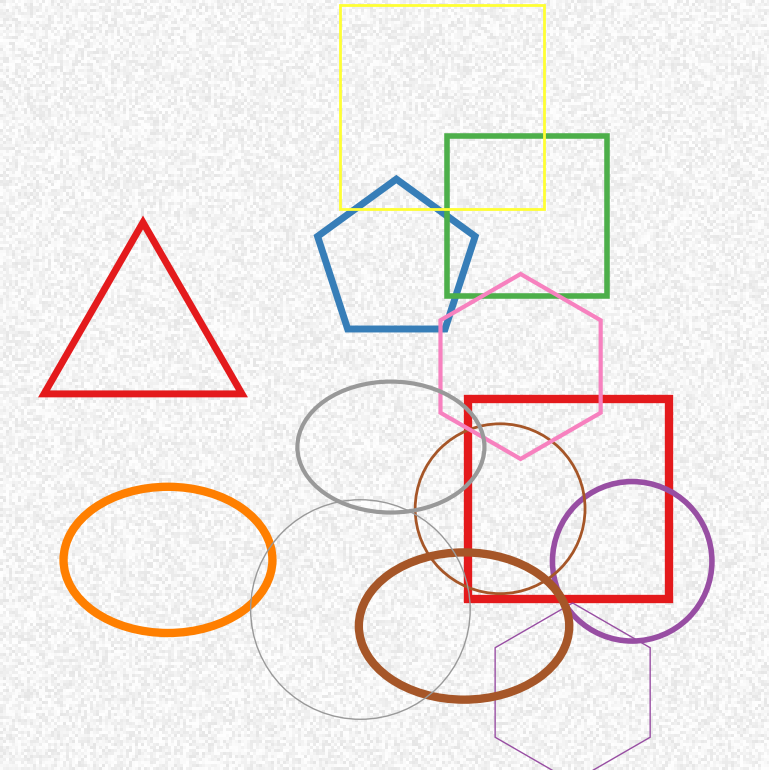[{"shape": "triangle", "thickness": 2.5, "radius": 0.74, "center": [0.186, 0.563]}, {"shape": "square", "thickness": 3, "radius": 0.65, "center": [0.738, 0.352]}, {"shape": "pentagon", "thickness": 2.5, "radius": 0.54, "center": [0.515, 0.66]}, {"shape": "square", "thickness": 2, "radius": 0.52, "center": [0.684, 0.719]}, {"shape": "hexagon", "thickness": 0.5, "radius": 0.58, "center": [0.744, 0.101]}, {"shape": "circle", "thickness": 2, "radius": 0.52, "center": [0.821, 0.271]}, {"shape": "oval", "thickness": 3, "radius": 0.68, "center": [0.218, 0.273]}, {"shape": "square", "thickness": 1, "radius": 0.66, "center": [0.574, 0.861]}, {"shape": "circle", "thickness": 1, "radius": 0.55, "center": [0.649, 0.339]}, {"shape": "oval", "thickness": 3, "radius": 0.68, "center": [0.603, 0.187]}, {"shape": "hexagon", "thickness": 1.5, "radius": 0.6, "center": [0.676, 0.524]}, {"shape": "oval", "thickness": 1.5, "radius": 0.61, "center": [0.508, 0.419]}, {"shape": "circle", "thickness": 0.5, "radius": 0.71, "center": [0.468, 0.208]}]